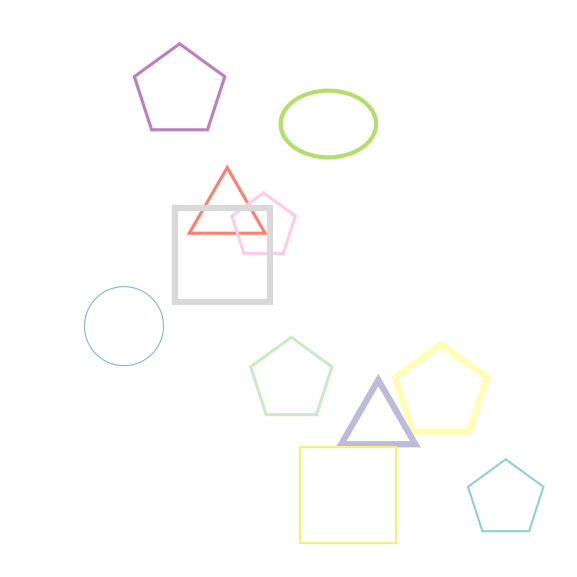[{"shape": "pentagon", "thickness": 1, "radius": 0.34, "center": [0.876, 0.135]}, {"shape": "pentagon", "thickness": 3, "radius": 0.42, "center": [0.764, 0.319]}, {"shape": "triangle", "thickness": 3, "radius": 0.37, "center": [0.655, 0.267]}, {"shape": "triangle", "thickness": 1.5, "radius": 0.38, "center": [0.393, 0.633]}, {"shape": "circle", "thickness": 0.5, "radius": 0.34, "center": [0.215, 0.434]}, {"shape": "oval", "thickness": 2, "radius": 0.41, "center": [0.569, 0.784]}, {"shape": "pentagon", "thickness": 1.5, "radius": 0.29, "center": [0.456, 0.607]}, {"shape": "square", "thickness": 3, "radius": 0.41, "center": [0.385, 0.557]}, {"shape": "pentagon", "thickness": 1.5, "radius": 0.41, "center": [0.311, 0.841]}, {"shape": "pentagon", "thickness": 1.5, "radius": 0.37, "center": [0.504, 0.341]}, {"shape": "square", "thickness": 1, "radius": 0.42, "center": [0.602, 0.142]}]